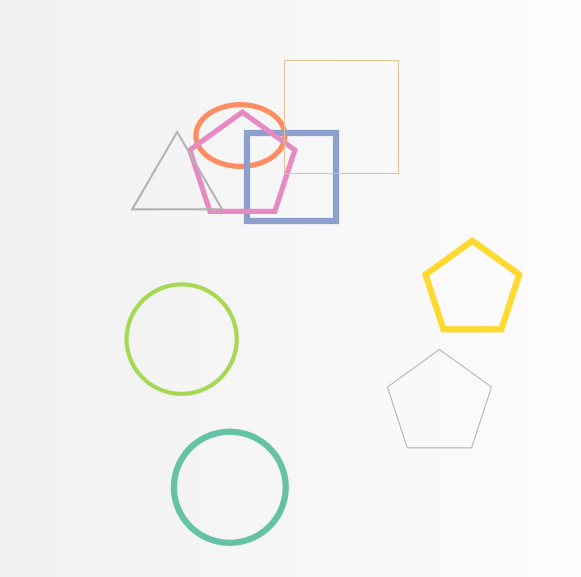[{"shape": "circle", "thickness": 3, "radius": 0.48, "center": [0.395, 0.155]}, {"shape": "oval", "thickness": 2.5, "radius": 0.38, "center": [0.414, 0.764]}, {"shape": "square", "thickness": 3, "radius": 0.38, "center": [0.502, 0.692]}, {"shape": "pentagon", "thickness": 2.5, "radius": 0.48, "center": [0.417, 0.71]}, {"shape": "circle", "thickness": 2, "radius": 0.47, "center": [0.313, 0.412]}, {"shape": "pentagon", "thickness": 3, "radius": 0.42, "center": [0.813, 0.498]}, {"shape": "square", "thickness": 0.5, "radius": 0.49, "center": [0.587, 0.797]}, {"shape": "pentagon", "thickness": 0.5, "radius": 0.47, "center": [0.756, 0.3]}, {"shape": "triangle", "thickness": 1, "radius": 0.45, "center": [0.305, 0.681]}]